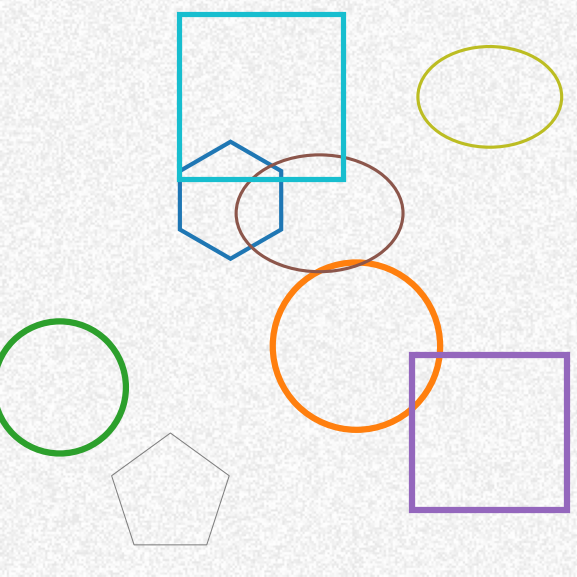[{"shape": "hexagon", "thickness": 2, "radius": 0.51, "center": [0.399, 0.652]}, {"shape": "circle", "thickness": 3, "radius": 0.72, "center": [0.617, 0.4]}, {"shape": "circle", "thickness": 3, "radius": 0.57, "center": [0.104, 0.328]}, {"shape": "square", "thickness": 3, "radius": 0.67, "center": [0.848, 0.251]}, {"shape": "oval", "thickness": 1.5, "radius": 0.72, "center": [0.553, 0.63]}, {"shape": "pentagon", "thickness": 0.5, "radius": 0.54, "center": [0.295, 0.142]}, {"shape": "oval", "thickness": 1.5, "radius": 0.62, "center": [0.848, 0.831]}, {"shape": "square", "thickness": 2.5, "radius": 0.71, "center": [0.452, 0.832]}]